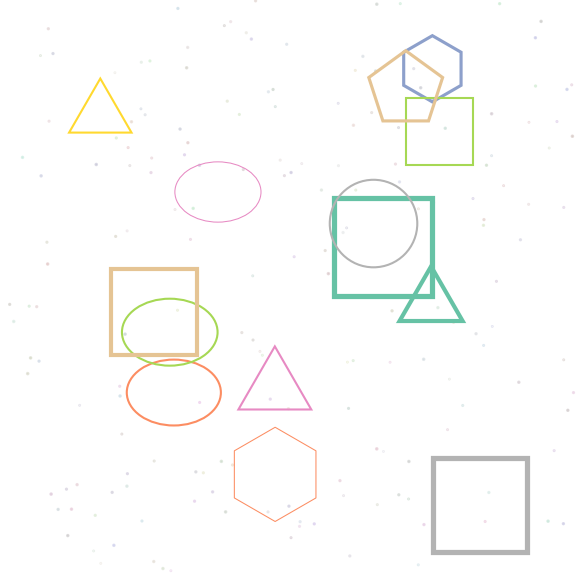[{"shape": "triangle", "thickness": 2, "radius": 0.32, "center": [0.746, 0.475]}, {"shape": "square", "thickness": 2.5, "radius": 0.42, "center": [0.663, 0.571]}, {"shape": "hexagon", "thickness": 0.5, "radius": 0.41, "center": [0.476, 0.178]}, {"shape": "oval", "thickness": 1, "radius": 0.41, "center": [0.301, 0.319]}, {"shape": "hexagon", "thickness": 1.5, "radius": 0.29, "center": [0.749, 0.88]}, {"shape": "triangle", "thickness": 1, "radius": 0.36, "center": [0.476, 0.326]}, {"shape": "oval", "thickness": 0.5, "radius": 0.37, "center": [0.377, 0.667]}, {"shape": "square", "thickness": 1, "radius": 0.29, "center": [0.761, 0.771]}, {"shape": "oval", "thickness": 1, "radius": 0.41, "center": [0.294, 0.424]}, {"shape": "triangle", "thickness": 1, "radius": 0.31, "center": [0.174, 0.801]}, {"shape": "pentagon", "thickness": 1.5, "radius": 0.34, "center": [0.703, 0.844]}, {"shape": "square", "thickness": 2, "radius": 0.37, "center": [0.267, 0.459]}, {"shape": "square", "thickness": 2.5, "radius": 0.41, "center": [0.831, 0.125]}, {"shape": "circle", "thickness": 1, "radius": 0.38, "center": [0.647, 0.612]}]